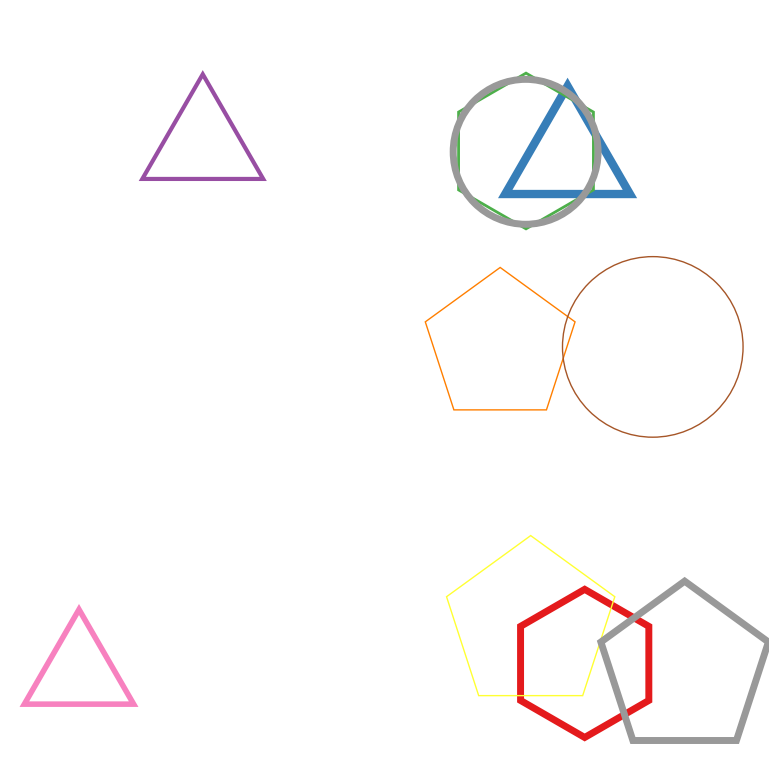[{"shape": "hexagon", "thickness": 2.5, "radius": 0.48, "center": [0.759, 0.138]}, {"shape": "triangle", "thickness": 3, "radius": 0.47, "center": [0.737, 0.795]}, {"shape": "hexagon", "thickness": 1, "radius": 0.51, "center": [0.683, 0.804]}, {"shape": "triangle", "thickness": 1.5, "radius": 0.45, "center": [0.263, 0.813]}, {"shape": "pentagon", "thickness": 0.5, "radius": 0.51, "center": [0.65, 0.55]}, {"shape": "pentagon", "thickness": 0.5, "radius": 0.57, "center": [0.689, 0.19]}, {"shape": "circle", "thickness": 0.5, "radius": 0.59, "center": [0.848, 0.549]}, {"shape": "triangle", "thickness": 2, "radius": 0.41, "center": [0.103, 0.126]}, {"shape": "circle", "thickness": 2.5, "radius": 0.47, "center": [0.683, 0.803]}, {"shape": "pentagon", "thickness": 2.5, "radius": 0.57, "center": [0.889, 0.131]}]